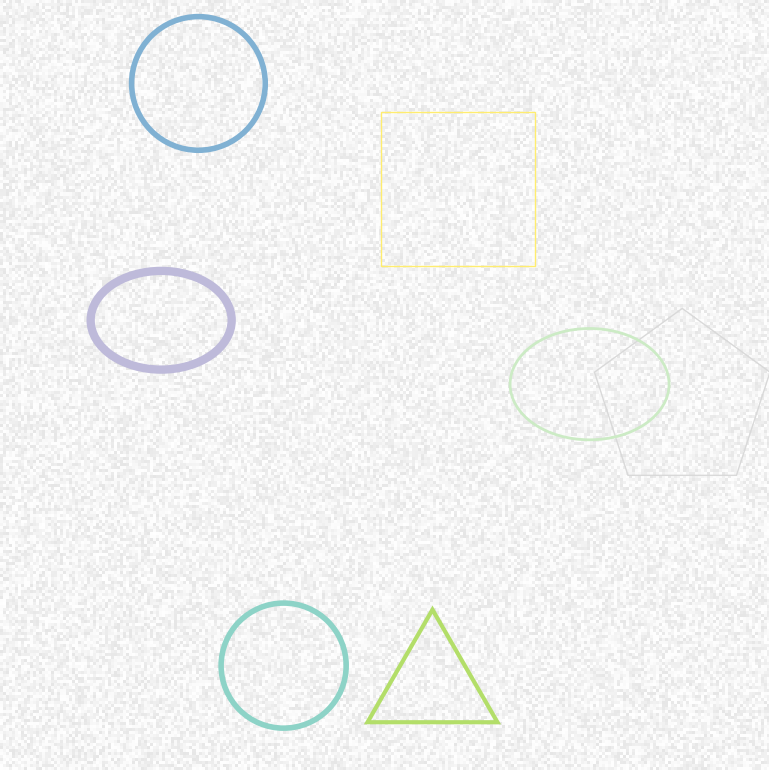[{"shape": "circle", "thickness": 2, "radius": 0.41, "center": [0.368, 0.136]}, {"shape": "oval", "thickness": 3, "radius": 0.46, "center": [0.209, 0.584]}, {"shape": "circle", "thickness": 2, "radius": 0.43, "center": [0.258, 0.892]}, {"shape": "triangle", "thickness": 1.5, "radius": 0.49, "center": [0.562, 0.111]}, {"shape": "pentagon", "thickness": 0.5, "radius": 0.6, "center": [0.886, 0.48]}, {"shape": "oval", "thickness": 1, "radius": 0.52, "center": [0.766, 0.501]}, {"shape": "square", "thickness": 0.5, "radius": 0.5, "center": [0.595, 0.754]}]